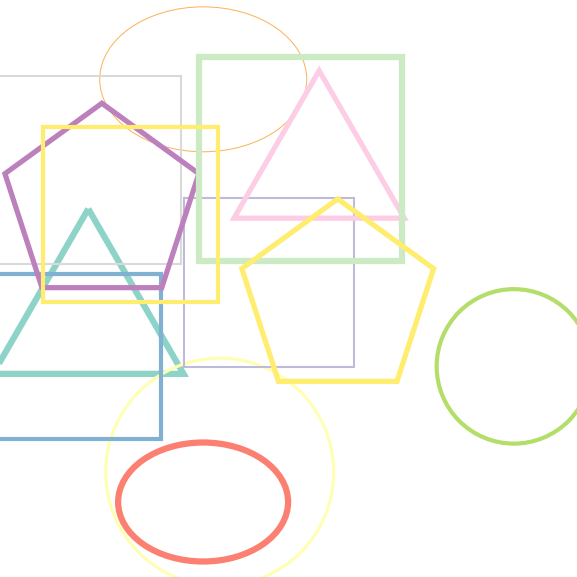[{"shape": "triangle", "thickness": 3, "radius": 0.95, "center": [0.153, 0.447]}, {"shape": "circle", "thickness": 1.5, "radius": 0.99, "center": [0.38, 0.182]}, {"shape": "square", "thickness": 1, "radius": 0.73, "center": [0.466, 0.51]}, {"shape": "oval", "thickness": 3, "radius": 0.74, "center": [0.352, 0.13]}, {"shape": "square", "thickness": 2, "radius": 0.71, "center": [0.137, 0.382]}, {"shape": "oval", "thickness": 0.5, "radius": 0.9, "center": [0.352, 0.862]}, {"shape": "circle", "thickness": 2, "radius": 0.67, "center": [0.89, 0.365]}, {"shape": "triangle", "thickness": 2.5, "radius": 0.85, "center": [0.553, 0.706]}, {"shape": "square", "thickness": 1, "radius": 0.82, "center": [0.15, 0.705]}, {"shape": "pentagon", "thickness": 2.5, "radius": 0.88, "center": [0.176, 0.644]}, {"shape": "square", "thickness": 3, "radius": 0.88, "center": [0.52, 0.723]}, {"shape": "square", "thickness": 2, "radius": 0.76, "center": [0.225, 0.628]}, {"shape": "pentagon", "thickness": 2.5, "radius": 0.87, "center": [0.585, 0.48]}]